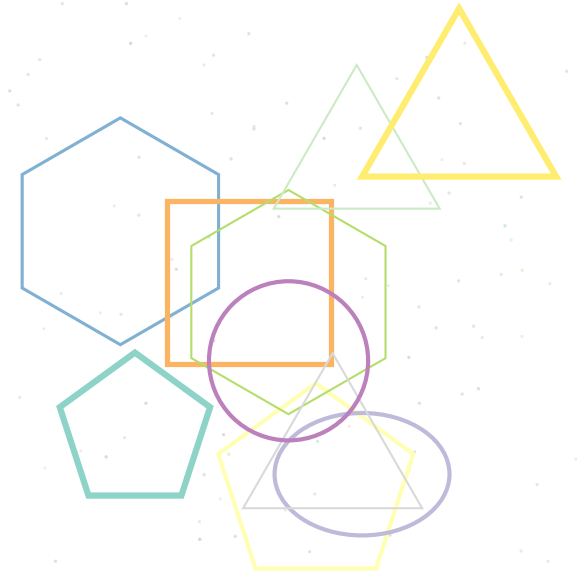[{"shape": "pentagon", "thickness": 3, "radius": 0.68, "center": [0.234, 0.252]}, {"shape": "pentagon", "thickness": 2, "radius": 0.89, "center": [0.547, 0.158]}, {"shape": "oval", "thickness": 2, "radius": 0.76, "center": [0.627, 0.178]}, {"shape": "hexagon", "thickness": 1.5, "radius": 0.98, "center": [0.208, 0.599]}, {"shape": "square", "thickness": 2.5, "radius": 0.71, "center": [0.431, 0.51]}, {"shape": "hexagon", "thickness": 1, "radius": 0.97, "center": [0.499, 0.476]}, {"shape": "triangle", "thickness": 1, "radius": 0.89, "center": [0.576, 0.209]}, {"shape": "circle", "thickness": 2, "radius": 0.69, "center": [0.5, 0.374]}, {"shape": "triangle", "thickness": 1, "radius": 0.83, "center": [0.618, 0.721]}, {"shape": "triangle", "thickness": 3, "radius": 0.97, "center": [0.795, 0.79]}]